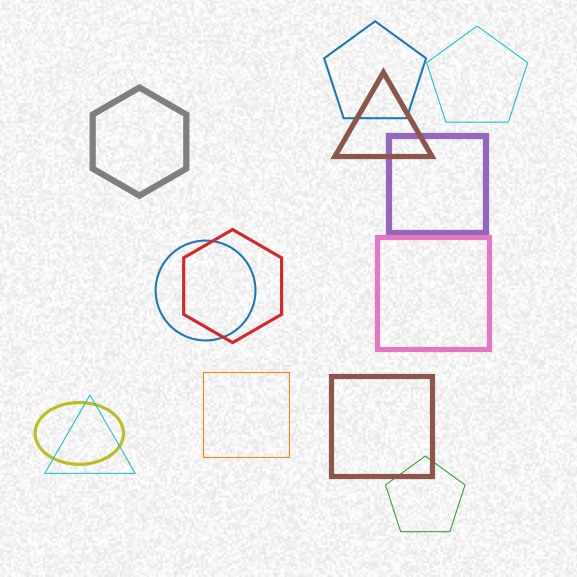[{"shape": "pentagon", "thickness": 1, "radius": 0.46, "center": [0.65, 0.87]}, {"shape": "circle", "thickness": 1, "radius": 0.43, "center": [0.356, 0.496]}, {"shape": "square", "thickness": 0.5, "radius": 0.37, "center": [0.426, 0.281]}, {"shape": "pentagon", "thickness": 0.5, "radius": 0.36, "center": [0.736, 0.137]}, {"shape": "hexagon", "thickness": 1.5, "radius": 0.49, "center": [0.403, 0.504]}, {"shape": "square", "thickness": 3, "radius": 0.42, "center": [0.757, 0.679]}, {"shape": "triangle", "thickness": 2.5, "radius": 0.49, "center": [0.664, 0.777]}, {"shape": "square", "thickness": 2.5, "radius": 0.43, "center": [0.66, 0.261]}, {"shape": "square", "thickness": 2.5, "radius": 0.49, "center": [0.75, 0.492]}, {"shape": "hexagon", "thickness": 3, "radius": 0.47, "center": [0.242, 0.754]}, {"shape": "oval", "thickness": 1.5, "radius": 0.38, "center": [0.137, 0.249]}, {"shape": "triangle", "thickness": 0.5, "radius": 0.45, "center": [0.156, 0.225]}, {"shape": "pentagon", "thickness": 0.5, "radius": 0.46, "center": [0.826, 0.862]}]